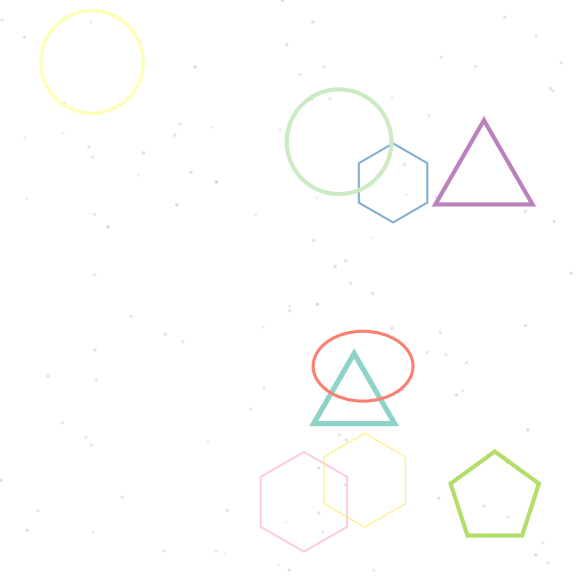[{"shape": "triangle", "thickness": 2.5, "radius": 0.4, "center": [0.613, 0.306]}, {"shape": "circle", "thickness": 1.5, "radius": 0.44, "center": [0.159, 0.892]}, {"shape": "oval", "thickness": 1.5, "radius": 0.43, "center": [0.629, 0.365]}, {"shape": "hexagon", "thickness": 1, "radius": 0.34, "center": [0.681, 0.682]}, {"shape": "pentagon", "thickness": 2, "radius": 0.4, "center": [0.857, 0.137]}, {"shape": "hexagon", "thickness": 1, "radius": 0.43, "center": [0.526, 0.13]}, {"shape": "triangle", "thickness": 2, "radius": 0.49, "center": [0.838, 0.694]}, {"shape": "circle", "thickness": 2, "radius": 0.45, "center": [0.587, 0.754]}, {"shape": "hexagon", "thickness": 0.5, "radius": 0.41, "center": [0.631, 0.168]}]